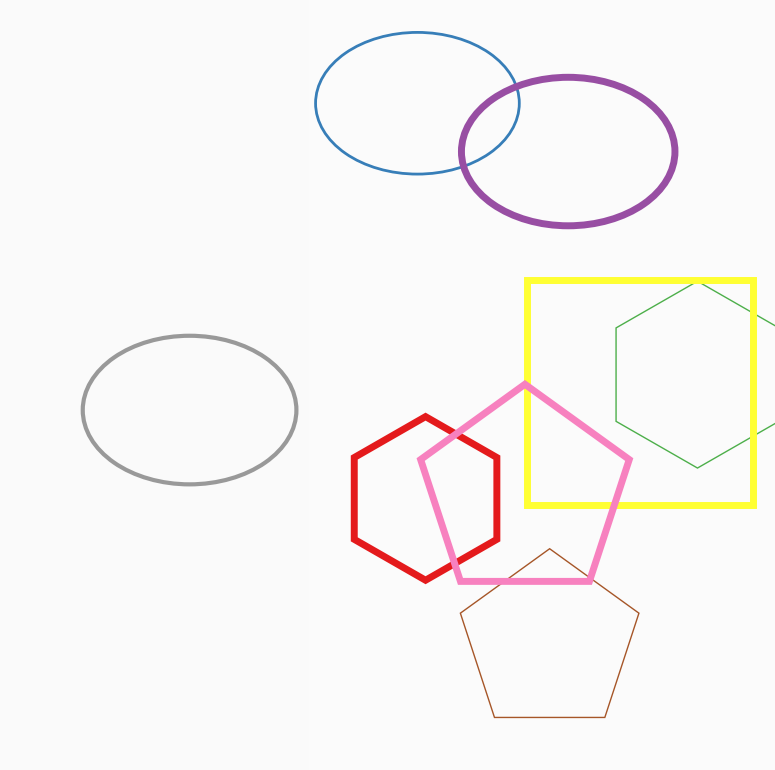[{"shape": "hexagon", "thickness": 2.5, "radius": 0.53, "center": [0.549, 0.353]}, {"shape": "oval", "thickness": 1, "radius": 0.66, "center": [0.539, 0.866]}, {"shape": "hexagon", "thickness": 0.5, "radius": 0.61, "center": [0.9, 0.513]}, {"shape": "oval", "thickness": 2.5, "radius": 0.69, "center": [0.733, 0.803]}, {"shape": "square", "thickness": 2.5, "radius": 0.73, "center": [0.826, 0.491]}, {"shape": "pentagon", "thickness": 0.5, "radius": 0.61, "center": [0.709, 0.166]}, {"shape": "pentagon", "thickness": 2.5, "radius": 0.71, "center": [0.677, 0.359]}, {"shape": "oval", "thickness": 1.5, "radius": 0.69, "center": [0.245, 0.467]}]